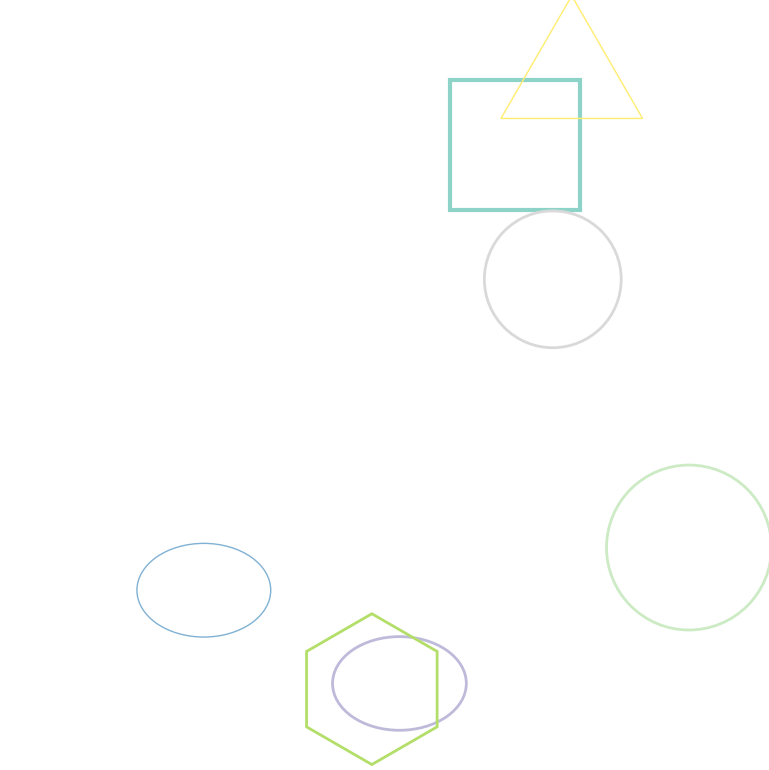[{"shape": "square", "thickness": 1.5, "radius": 0.42, "center": [0.669, 0.812]}, {"shape": "oval", "thickness": 1, "radius": 0.43, "center": [0.519, 0.112]}, {"shape": "oval", "thickness": 0.5, "radius": 0.43, "center": [0.265, 0.233]}, {"shape": "hexagon", "thickness": 1, "radius": 0.49, "center": [0.483, 0.105]}, {"shape": "circle", "thickness": 1, "radius": 0.44, "center": [0.718, 0.637]}, {"shape": "circle", "thickness": 1, "radius": 0.54, "center": [0.895, 0.289]}, {"shape": "triangle", "thickness": 0.5, "radius": 0.53, "center": [0.743, 0.899]}]